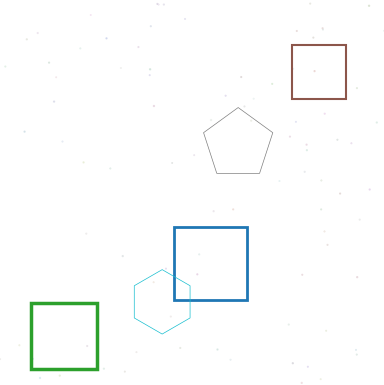[{"shape": "square", "thickness": 2, "radius": 0.47, "center": [0.547, 0.315]}, {"shape": "square", "thickness": 2.5, "radius": 0.43, "center": [0.166, 0.128]}, {"shape": "square", "thickness": 1.5, "radius": 0.35, "center": [0.829, 0.813]}, {"shape": "pentagon", "thickness": 0.5, "radius": 0.47, "center": [0.619, 0.626]}, {"shape": "hexagon", "thickness": 0.5, "radius": 0.42, "center": [0.421, 0.216]}]